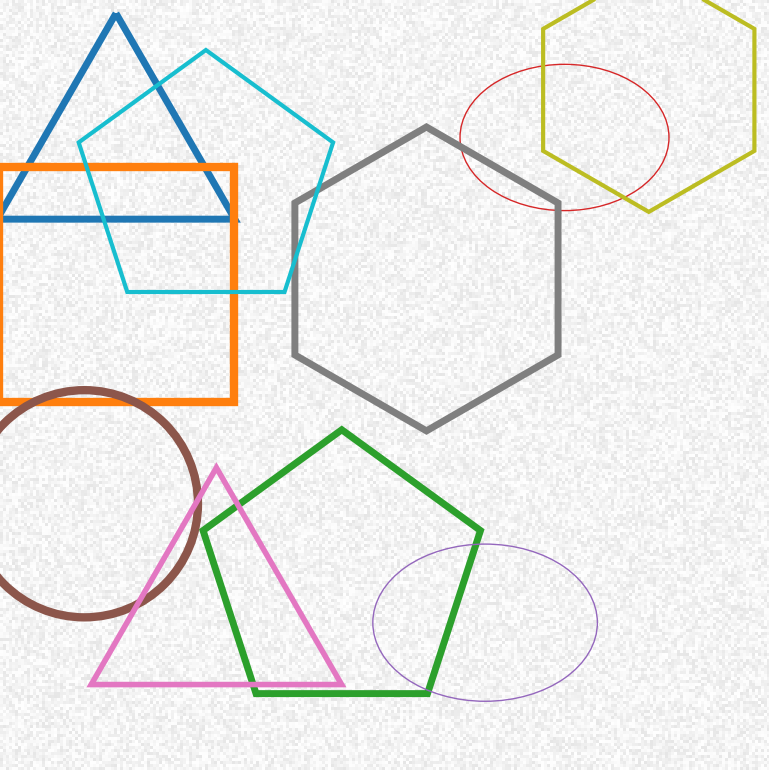[{"shape": "triangle", "thickness": 2.5, "radius": 0.89, "center": [0.151, 0.804]}, {"shape": "square", "thickness": 3, "radius": 0.76, "center": [0.152, 0.63]}, {"shape": "pentagon", "thickness": 2.5, "radius": 0.95, "center": [0.444, 0.252]}, {"shape": "oval", "thickness": 0.5, "radius": 0.68, "center": [0.733, 0.821]}, {"shape": "oval", "thickness": 0.5, "radius": 0.73, "center": [0.63, 0.191]}, {"shape": "circle", "thickness": 3, "radius": 0.74, "center": [0.11, 0.346]}, {"shape": "triangle", "thickness": 2, "radius": 0.94, "center": [0.281, 0.205]}, {"shape": "hexagon", "thickness": 2.5, "radius": 0.99, "center": [0.554, 0.638]}, {"shape": "hexagon", "thickness": 1.5, "radius": 0.79, "center": [0.843, 0.883]}, {"shape": "pentagon", "thickness": 1.5, "radius": 0.87, "center": [0.267, 0.761]}]